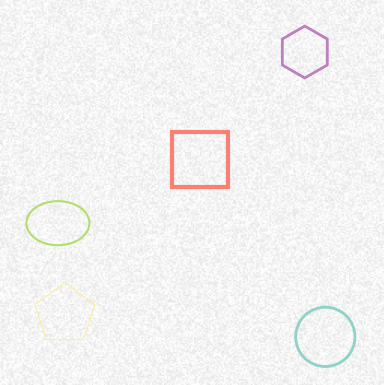[{"shape": "circle", "thickness": 2, "radius": 0.39, "center": [0.845, 0.125]}, {"shape": "square", "thickness": 3, "radius": 0.36, "center": [0.52, 0.585]}, {"shape": "oval", "thickness": 1.5, "radius": 0.41, "center": [0.15, 0.42]}, {"shape": "hexagon", "thickness": 2, "radius": 0.34, "center": [0.792, 0.865]}, {"shape": "pentagon", "thickness": 0.5, "radius": 0.41, "center": [0.168, 0.184]}]